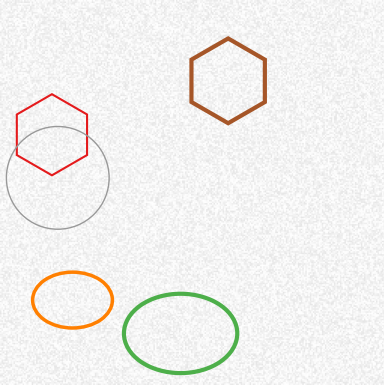[{"shape": "hexagon", "thickness": 1.5, "radius": 0.53, "center": [0.135, 0.65]}, {"shape": "oval", "thickness": 3, "radius": 0.74, "center": [0.469, 0.134]}, {"shape": "oval", "thickness": 2.5, "radius": 0.52, "center": [0.188, 0.221]}, {"shape": "hexagon", "thickness": 3, "radius": 0.55, "center": [0.593, 0.79]}, {"shape": "circle", "thickness": 1, "radius": 0.67, "center": [0.15, 0.538]}]